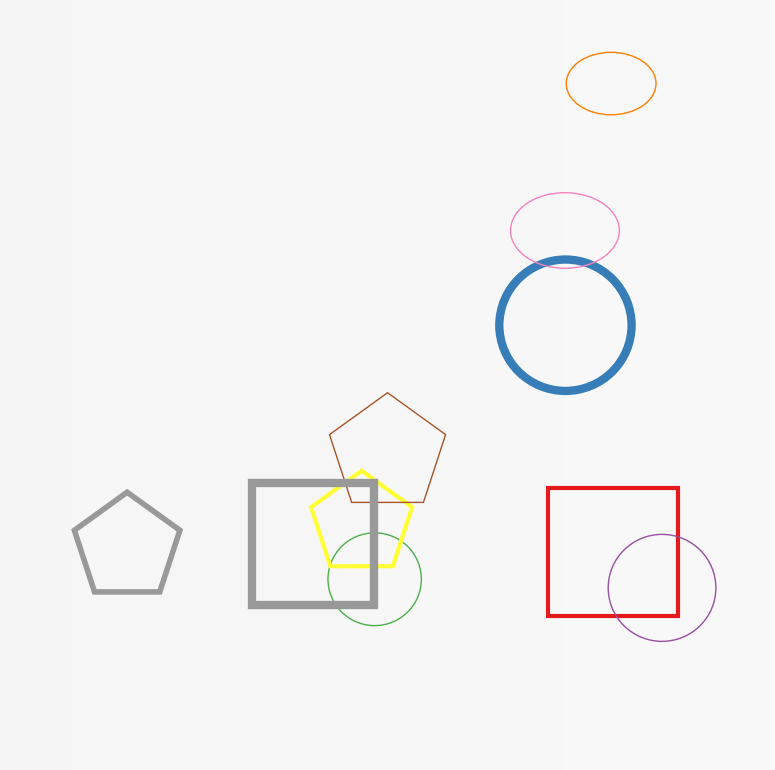[{"shape": "square", "thickness": 1.5, "radius": 0.42, "center": [0.791, 0.283]}, {"shape": "circle", "thickness": 3, "radius": 0.43, "center": [0.73, 0.578]}, {"shape": "circle", "thickness": 0.5, "radius": 0.3, "center": [0.483, 0.248]}, {"shape": "circle", "thickness": 0.5, "radius": 0.35, "center": [0.854, 0.237]}, {"shape": "oval", "thickness": 0.5, "radius": 0.29, "center": [0.789, 0.892]}, {"shape": "pentagon", "thickness": 1.5, "radius": 0.34, "center": [0.467, 0.32]}, {"shape": "pentagon", "thickness": 0.5, "radius": 0.39, "center": [0.5, 0.411]}, {"shape": "oval", "thickness": 0.5, "radius": 0.35, "center": [0.729, 0.701]}, {"shape": "pentagon", "thickness": 2, "radius": 0.36, "center": [0.164, 0.289]}, {"shape": "square", "thickness": 3, "radius": 0.39, "center": [0.404, 0.294]}]